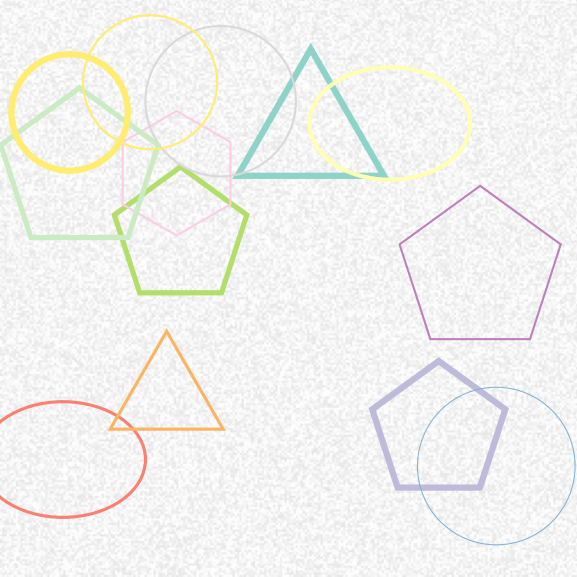[{"shape": "triangle", "thickness": 3, "radius": 0.73, "center": [0.538, 0.768]}, {"shape": "oval", "thickness": 2, "radius": 0.7, "center": [0.675, 0.785]}, {"shape": "pentagon", "thickness": 3, "radius": 0.61, "center": [0.76, 0.253]}, {"shape": "oval", "thickness": 1.5, "radius": 0.72, "center": [0.109, 0.203]}, {"shape": "circle", "thickness": 0.5, "radius": 0.68, "center": [0.859, 0.192]}, {"shape": "triangle", "thickness": 1.5, "radius": 0.56, "center": [0.289, 0.312]}, {"shape": "pentagon", "thickness": 2.5, "radius": 0.6, "center": [0.313, 0.59]}, {"shape": "hexagon", "thickness": 1, "radius": 0.54, "center": [0.306, 0.699]}, {"shape": "circle", "thickness": 1, "radius": 0.65, "center": [0.382, 0.824]}, {"shape": "pentagon", "thickness": 1, "radius": 0.73, "center": [0.831, 0.531]}, {"shape": "pentagon", "thickness": 2.5, "radius": 0.72, "center": [0.138, 0.704]}, {"shape": "circle", "thickness": 1, "radius": 0.58, "center": [0.26, 0.857]}, {"shape": "circle", "thickness": 3, "radius": 0.5, "center": [0.121, 0.804]}]